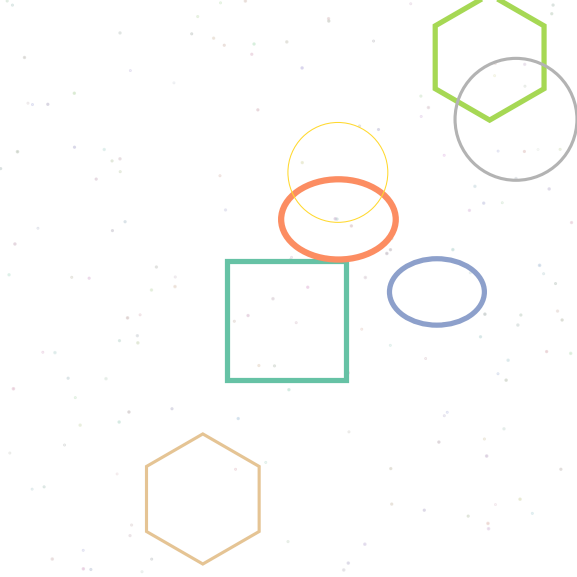[{"shape": "square", "thickness": 2.5, "radius": 0.52, "center": [0.496, 0.444]}, {"shape": "oval", "thickness": 3, "radius": 0.5, "center": [0.586, 0.619]}, {"shape": "oval", "thickness": 2.5, "radius": 0.41, "center": [0.757, 0.494]}, {"shape": "hexagon", "thickness": 2.5, "radius": 0.54, "center": [0.848, 0.9]}, {"shape": "circle", "thickness": 0.5, "radius": 0.43, "center": [0.585, 0.701]}, {"shape": "hexagon", "thickness": 1.5, "radius": 0.56, "center": [0.351, 0.135]}, {"shape": "circle", "thickness": 1.5, "radius": 0.53, "center": [0.894, 0.793]}]